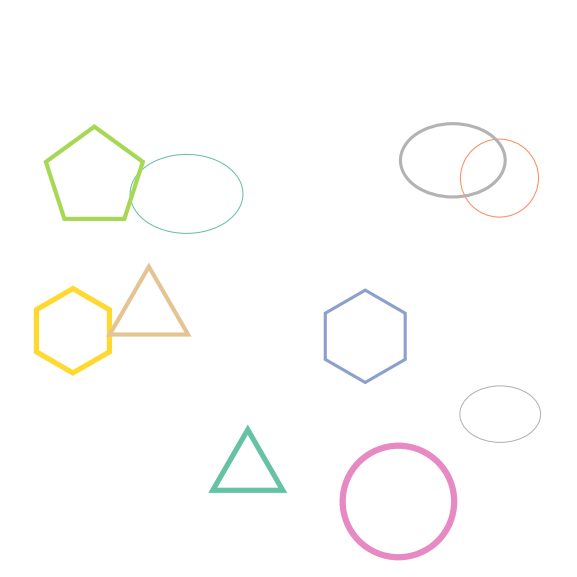[{"shape": "oval", "thickness": 0.5, "radius": 0.49, "center": [0.323, 0.663]}, {"shape": "triangle", "thickness": 2.5, "radius": 0.35, "center": [0.429, 0.185]}, {"shape": "circle", "thickness": 0.5, "radius": 0.34, "center": [0.865, 0.691]}, {"shape": "hexagon", "thickness": 1.5, "radius": 0.4, "center": [0.632, 0.417]}, {"shape": "circle", "thickness": 3, "radius": 0.48, "center": [0.69, 0.131]}, {"shape": "pentagon", "thickness": 2, "radius": 0.44, "center": [0.163, 0.692]}, {"shape": "hexagon", "thickness": 2.5, "radius": 0.36, "center": [0.126, 0.426]}, {"shape": "triangle", "thickness": 2, "radius": 0.39, "center": [0.258, 0.459]}, {"shape": "oval", "thickness": 0.5, "radius": 0.35, "center": [0.866, 0.282]}, {"shape": "oval", "thickness": 1.5, "radius": 0.45, "center": [0.784, 0.722]}]